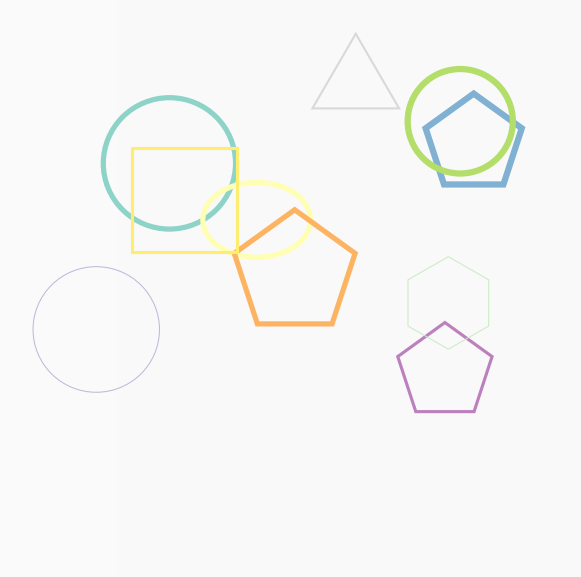[{"shape": "circle", "thickness": 2.5, "radius": 0.57, "center": [0.291, 0.716]}, {"shape": "oval", "thickness": 2.5, "radius": 0.46, "center": [0.442, 0.619]}, {"shape": "circle", "thickness": 0.5, "radius": 0.54, "center": [0.166, 0.429]}, {"shape": "pentagon", "thickness": 3, "radius": 0.43, "center": [0.815, 0.75]}, {"shape": "pentagon", "thickness": 2.5, "radius": 0.55, "center": [0.507, 0.527]}, {"shape": "circle", "thickness": 3, "radius": 0.45, "center": [0.792, 0.789]}, {"shape": "triangle", "thickness": 1, "radius": 0.43, "center": [0.612, 0.855]}, {"shape": "pentagon", "thickness": 1.5, "radius": 0.43, "center": [0.765, 0.355]}, {"shape": "hexagon", "thickness": 0.5, "radius": 0.4, "center": [0.771, 0.475]}, {"shape": "square", "thickness": 1.5, "radius": 0.45, "center": [0.318, 0.653]}]